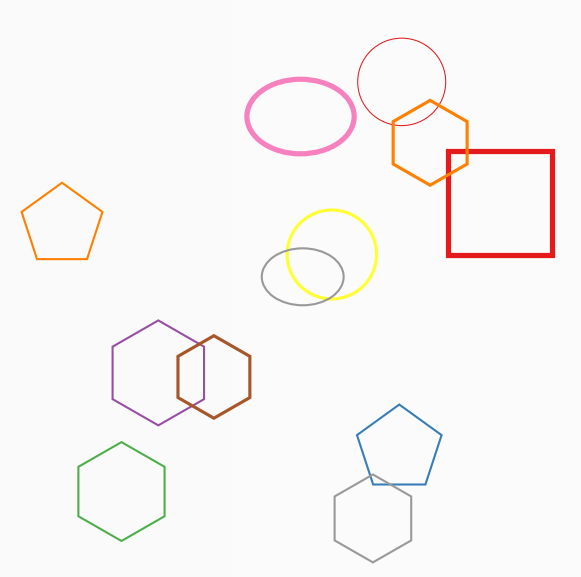[{"shape": "square", "thickness": 2.5, "radius": 0.45, "center": [0.861, 0.647]}, {"shape": "circle", "thickness": 0.5, "radius": 0.38, "center": [0.691, 0.857]}, {"shape": "pentagon", "thickness": 1, "radius": 0.38, "center": [0.687, 0.222]}, {"shape": "hexagon", "thickness": 1, "radius": 0.43, "center": [0.209, 0.148]}, {"shape": "hexagon", "thickness": 1, "radius": 0.45, "center": [0.272, 0.353]}, {"shape": "pentagon", "thickness": 1, "radius": 0.37, "center": [0.107, 0.61]}, {"shape": "hexagon", "thickness": 1.5, "radius": 0.37, "center": [0.74, 0.752]}, {"shape": "circle", "thickness": 1.5, "radius": 0.38, "center": [0.571, 0.559]}, {"shape": "hexagon", "thickness": 1.5, "radius": 0.36, "center": [0.368, 0.346]}, {"shape": "oval", "thickness": 2.5, "radius": 0.46, "center": [0.517, 0.797]}, {"shape": "hexagon", "thickness": 1, "radius": 0.38, "center": [0.642, 0.101]}, {"shape": "oval", "thickness": 1, "radius": 0.35, "center": [0.521, 0.52]}]